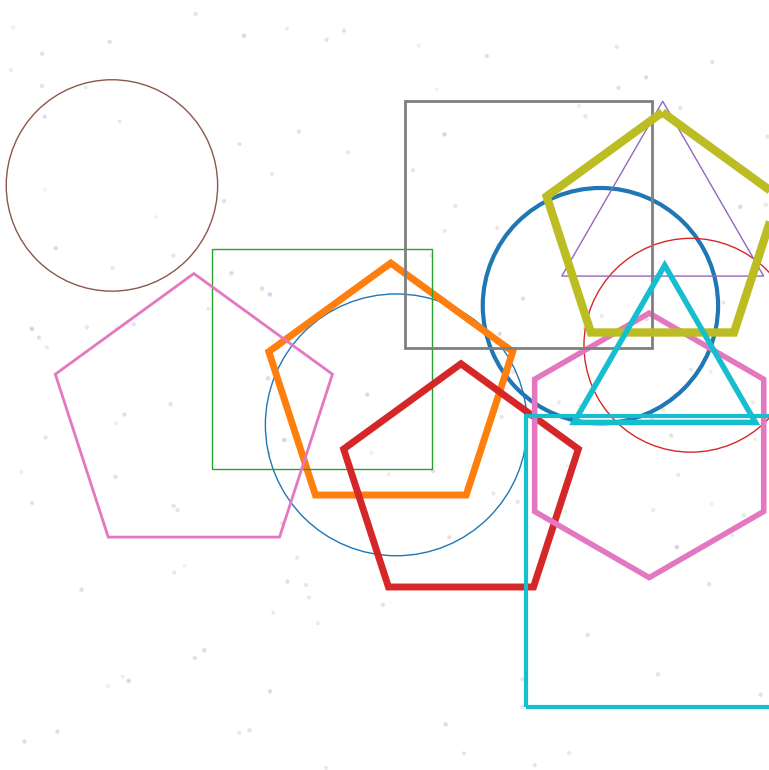[{"shape": "circle", "thickness": 1.5, "radius": 0.76, "center": [0.78, 0.603]}, {"shape": "circle", "thickness": 0.5, "radius": 0.85, "center": [0.515, 0.448]}, {"shape": "pentagon", "thickness": 2.5, "radius": 0.83, "center": [0.508, 0.492]}, {"shape": "square", "thickness": 0.5, "radius": 0.71, "center": [0.418, 0.534]}, {"shape": "pentagon", "thickness": 2.5, "radius": 0.8, "center": [0.599, 0.367]}, {"shape": "circle", "thickness": 0.5, "radius": 0.69, "center": [0.897, 0.552]}, {"shape": "triangle", "thickness": 0.5, "radius": 0.76, "center": [0.861, 0.717]}, {"shape": "circle", "thickness": 0.5, "radius": 0.69, "center": [0.145, 0.759]}, {"shape": "hexagon", "thickness": 2, "radius": 0.86, "center": [0.843, 0.422]}, {"shape": "pentagon", "thickness": 1, "radius": 0.95, "center": [0.252, 0.456]}, {"shape": "square", "thickness": 1, "radius": 0.8, "center": [0.686, 0.708]}, {"shape": "pentagon", "thickness": 3, "radius": 0.79, "center": [0.86, 0.696]}, {"shape": "square", "thickness": 1.5, "radius": 0.94, "center": [0.872, 0.27]}, {"shape": "triangle", "thickness": 2, "radius": 0.68, "center": [0.863, 0.519]}]